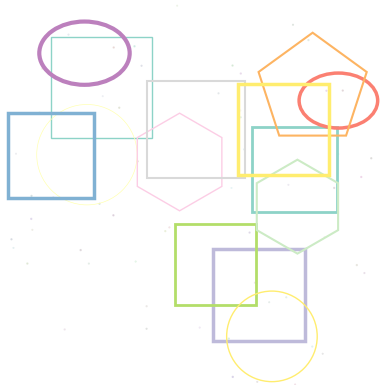[{"shape": "square", "thickness": 2, "radius": 0.55, "center": [0.765, 0.559]}, {"shape": "square", "thickness": 1, "radius": 0.66, "center": [0.264, 0.772]}, {"shape": "circle", "thickness": 0.5, "radius": 0.65, "center": [0.226, 0.598]}, {"shape": "square", "thickness": 2.5, "radius": 0.59, "center": [0.673, 0.234]}, {"shape": "oval", "thickness": 2.5, "radius": 0.51, "center": [0.879, 0.739]}, {"shape": "square", "thickness": 2.5, "radius": 0.55, "center": [0.133, 0.597]}, {"shape": "pentagon", "thickness": 1.5, "radius": 0.74, "center": [0.812, 0.767]}, {"shape": "square", "thickness": 2, "radius": 0.53, "center": [0.559, 0.313]}, {"shape": "hexagon", "thickness": 1, "radius": 0.63, "center": [0.466, 0.579]}, {"shape": "square", "thickness": 1.5, "radius": 0.63, "center": [0.509, 0.663]}, {"shape": "oval", "thickness": 3, "radius": 0.59, "center": [0.219, 0.862]}, {"shape": "hexagon", "thickness": 1.5, "radius": 0.61, "center": [0.773, 0.463]}, {"shape": "circle", "thickness": 1, "radius": 0.59, "center": [0.706, 0.126]}, {"shape": "square", "thickness": 2.5, "radius": 0.59, "center": [0.736, 0.663]}]